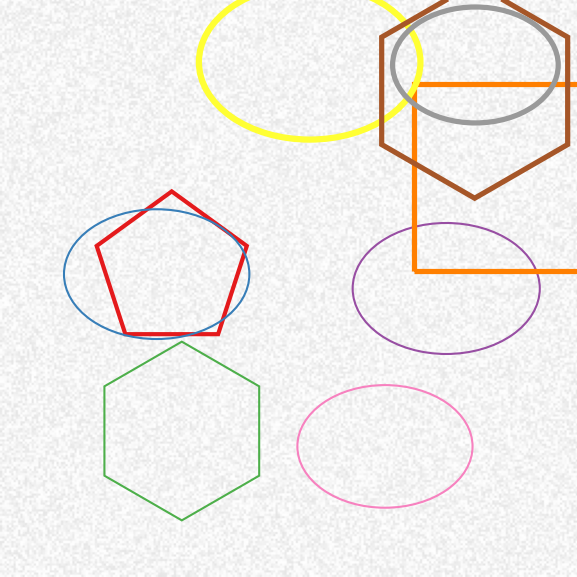[{"shape": "pentagon", "thickness": 2, "radius": 0.68, "center": [0.297, 0.531]}, {"shape": "oval", "thickness": 1, "radius": 0.8, "center": [0.271, 0.524]}, {"shape": "hexagon", "thickness": 1, "radius": 0.77, "center": [0.315, 0.253]}, {"shape": "oval", "thickness": 1, "radius": 0.81, "center": [0.773, 0.5]}, {"shape": "square", "thickness": 2.5, "radius": 0.81, "center": [0.878, 0.692]}, {"shape": "oval", "thickness": 3, "radius": 0.96, "center": [0.536, 0.892]}, {"shape": "hexagon", "thickness": 2.5, "radius": 0.93, "center": [0.822, 0.842]}, {"shape": "oval", "thickness": 1, "radius": 0.76, "center": [0.667, 0.226]}, {"shape": "oval", "thickness": 2.5, "radius": 0.72, "center": [0.823, 0.887]}]